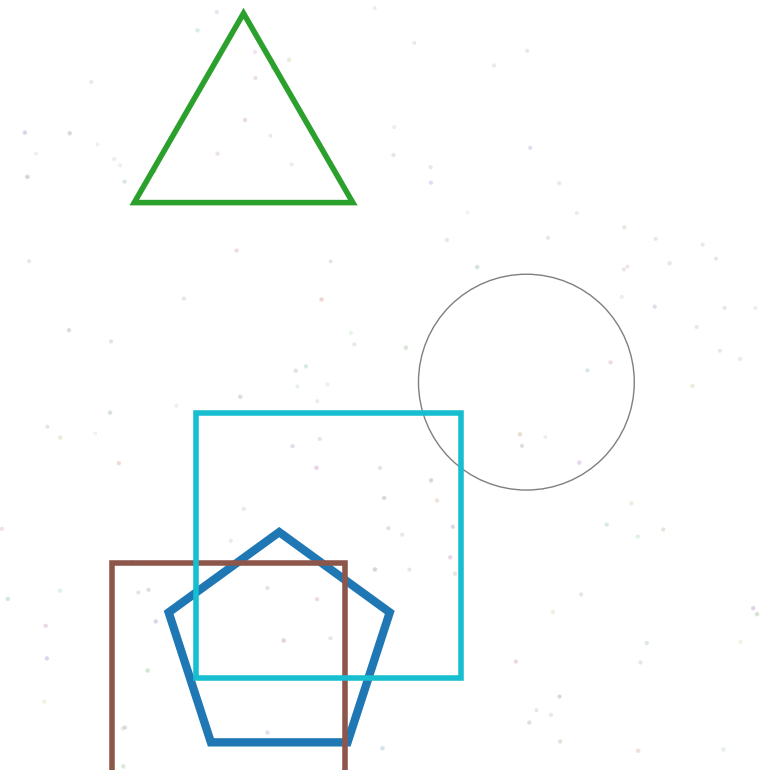[{"shape": "pentagon", "thickness": 3, "radius": 0.75, "center": [0.363, 0.158]}, {"shape": "triangle", "thickness": 2, "radius": 0.82, "center": [0.316, 0.819]}, {"shape": "square", "thickness": 2, "radius": 0.76, "center": [0.296, 0.118]}, {"shape": "circle", "thickness": 0.5, "radius": 0.7, "center": [0.684, 0.504]}, {"shape": "square", "thickness": 2, "radius": 0.86, "center": [0.427, 0.292]}]